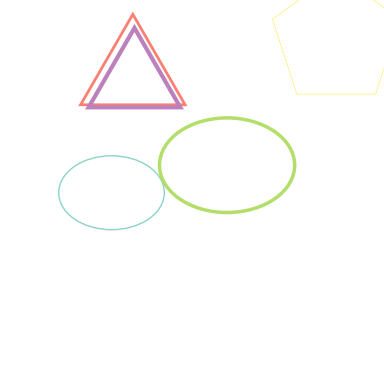[{"shape": "oval", "thickness": 1, "radius": 0.69, "center": [0.29, 0.499]}, {"shape": "triangle", "thickness": 2, "radius": 0.78, "center": [0.345, 0.806]}, {"shape": "oval", "thickness": 2.5, "radius": 0.88, "center": [0.59, 0.571]}, {"shape": "triangle", "thickness": 3, "radius": 0.69, "center": [0.349, 0.79]}, {"shape": "pentagon", "thickness": 0.5, "radius": 0.87, "center": [0.873, 0.896]}]